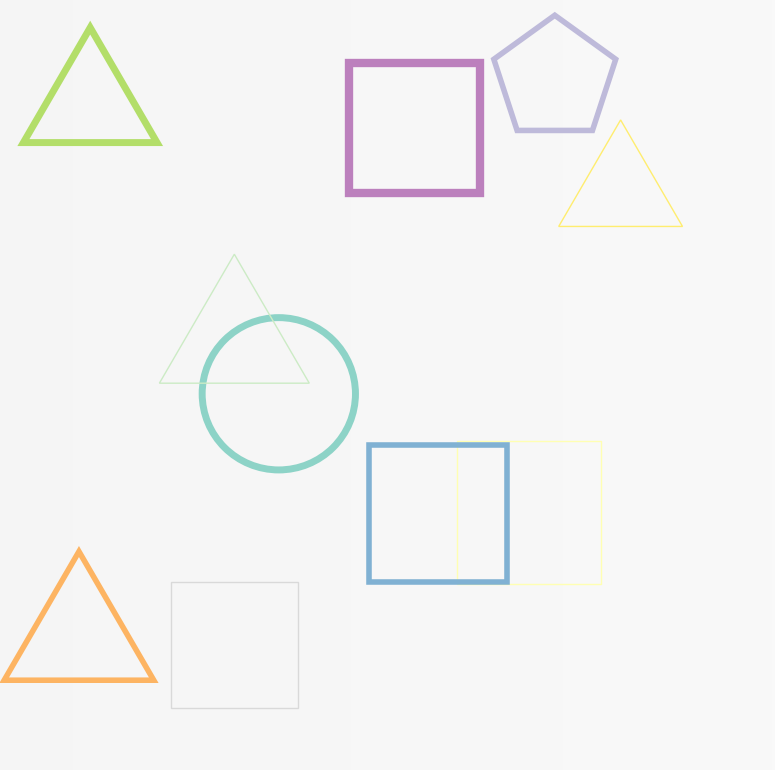[{"shape": "circle", "thickness": 2.5, "radius": 0.49, "center": [0.36, 0.489]}, {"shape": "square", "thickness": 0.5, "radius": 0.46, "center": [0.683, 0.334]}, {"shape": "pentagon", "thickness": 2, "radius": 0.41, "center": [0.716, 0.897]}, {"shape": "square", "thickness": 2, "radius": 0.45, "center": [0.565, 0.333]}, {"shape": "triangle", "thickness": 2, "radius": 0.56, "center": [0.102, 0.172]}, {"shape": "triangle", "thickness": 2.5, "radius": 0.5, "center": [0.116, 0.865]}, {"shape": "square", "thickness": 0.5, "radius": 0.41, "center": [0.303, 0.162]}, {"shape": "square", "thickness": 3, "radius": 0.42, "center": [0.535, 0.834]}, {"shape": "triangle", "thickness": 0.5, "radius": 0.56, "center": [0.302, 0.558]}, {"shape": "triangle", "thickness": 0.5, "radius": 0.46, "center": [0.801, 0.752]}]